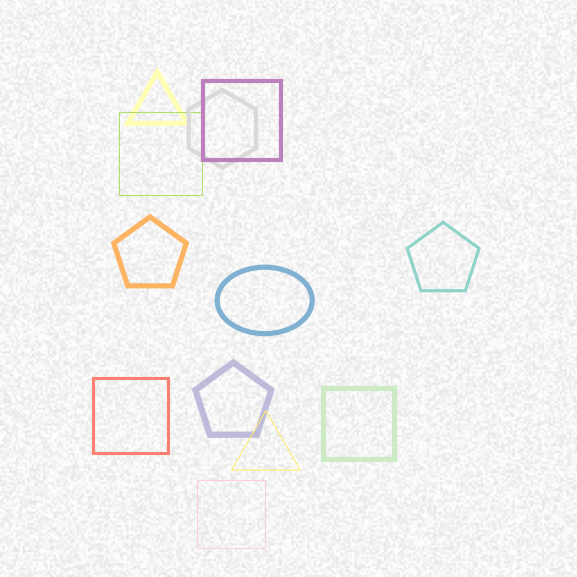[{"shape": "pentagon", "thickness": 1.5, "radius": 0.33, "center": [0.767, 0.549]}, {"shape": "triangle", "thickness": 2.5, "radius": 0.3, "center": [0.272, 0.815]}, {"shape": "pentagon", "thickness": 3, "radius": 0.35, "center": [0.404, 0.302]}, {"shape": "square", "thickness": 1.5, "radius": 0.33, "center": [0.225, 0.279]}, {"shape": "oval", "thickness": 2.5, "radius": 0.41, "center": [0.458, 0.479]}, {"shape": "pentagon", "thickness": 2.5, "radius": 0.33, "center": [0.26, 0.558]}, {"shape": "square", "thickness": 0.5, "radius": 0.36, "center": [0.278, 0.733]}, {"shape": "square", "thickness": 0.5, "radius": 0.29, "center": [0.4, 0.109]}, {"shape": "hexagon", "thickness": 2, "radius": 0.34, "center": [0.385, 0.776]}, {"shape": "square", "thickness": 2, "radius": 0.34, "center": [0.42, 0.79]}, {"shape": "square", "thickness": 2.5, "radius": 0.31, "center": [0.621, 0.266]}, {"shape": "triangle", "thickness": 0.5, "radius": 0.34, "center": [0.46, 0.219]}]